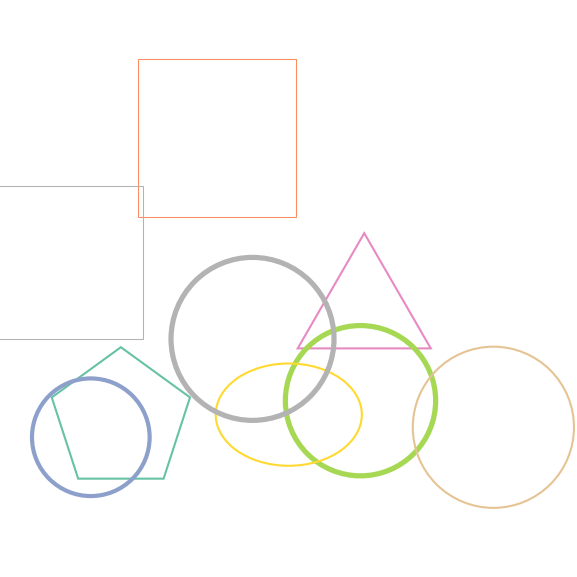[{"shape": "pentagon", "thickness": 1, "radius": 0.63, "center": [0.209, 0.272]}, {"shape": "square", "thickness": 0.5, "radius": 0.68, "center": [0.375, 0.761]}, {"shape": "circle", "thickness": 2, "radius": 0.51, "center": [0.157, 0.242]}, {"shape": "triangle", "thickness": 1, "radius": 0.67, "center": [0.631, 0.462]}, {"shape": "circle", "thickness": 2.5, "radius": 0.65, "center": [0.624, 0.305]}, {"shape": "oval", "thickness": 1, "radius": 0.63, "center": [0.5, 0.281]}, {"shape": "circle", "thickness": 1, "radius": 0.7, "center": [0.854, 0.259]}, {"shape": "square", "thickness": 0.5, "radius": 0.66, "center": [0.115, 0.544]}, {"shape": "circle", "thickness": 2.5, "radius": 0.71, "center": [0.437, 0.412]}]